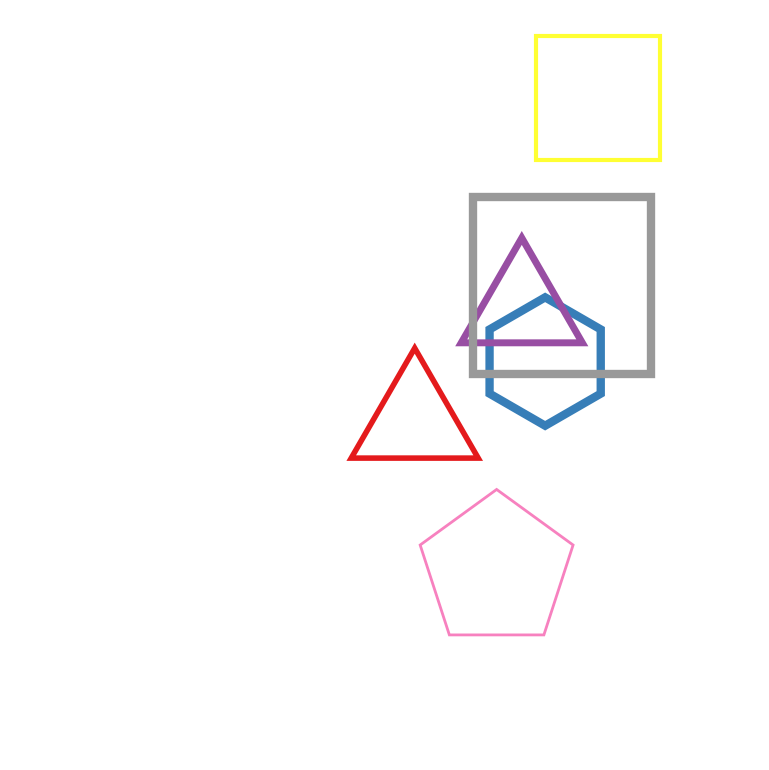[{"shape": "triangle", "thickness": 2, "radius": 0.48, "center": [0.539, 0.453]}, {"shape": "hexagon", "thickness": 3, "radius": 0.42, "center": [0.708, 0.53]}, {"shape": "triangle", "thickness": 2.5, "radius": 0.45, "center": [0.678, 0.6]}, {"shape": "square", "thickness": 1.5, "radius": 0.4, "center": [0.776, 0.872]}, {"shape": "pentagon", "thickness": 1, "radius": 0.52, "center": [0.645, 0.26]}, {"shape": "square", "thickness": 3, "radius": 0.58, "center": [0.73, 0.629]}]